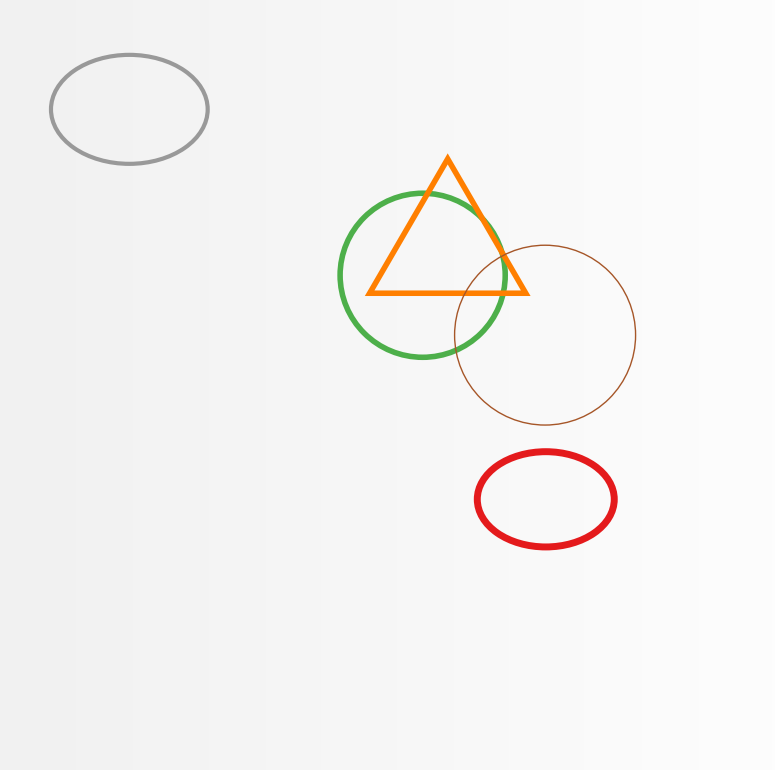[{"shape": "oval", "thickness": 2.5, "radius": 0.44, "center": [0.704, 0.352]}, {"shape": "circle", "thickness": 2, "radius": 0.53, "center": [0.545, 0.643]}, {"shape": "triangle", "thickness": 2, "radius": 0.58, "center": [0.578, 0.677]}, {"shape": "circle", "thickness": 0.5, "radius": 0.58, "center": [0.703, 0.565]}, {"shape": "oval", "thickness": 1.5, "radius": 0.51, "center": [0.167, 0.858]}]